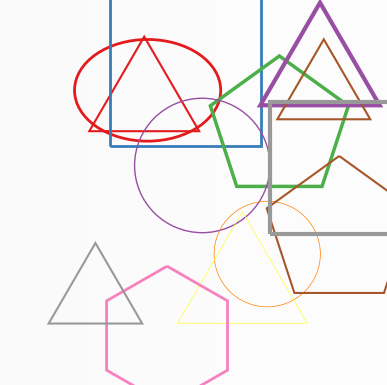[{"shape": "triangle", "thickness": 1.5, "radius": 0.82, "center": [0.372, 0.741]}, {"shape": "oval", "thickness": 2, "radius": 0.94, "center": [0.381, 0.765]}, {"shape": "square", "thickness": 2, "radius": 0.98, "center": [0.478, 0.815]}, {"shape": "pentagon", "thickness": 2.5, "radius": 0.94, "center": [0.721, 0.667]}, {"shape": "circle", "thickness": 1, "radius": 0.87, "center": [0.522, 0.57]}, {"shape": "triangle", "thickness": 3, "radius": 0.89, "center": [0.826, 0.815]}, {"shape": "circle", "thickness": 0.5, "radius": 0.69, "center": [0.69, 0.34]}, {"shape": "triangle", "thickness": 0.5, "radius": 0.97, "center": [0.626, 0.257]}, {"shape": "pentagon", "thickness": 1.5, "radius": 0.98, "center": [0.875, 0.398]}, {"shape": "triangle", "thickness": 1.5, "radius": 0.69, "center": [0.836, 0.759]}, {"shape": "hexagon", "thickness": 2, "radius": 0.9, "center": [0.431, 0.128]}, {"shape": "triangle", "thickness": 1.5, "radius": 0.7, "center": [0.246, 0.229]}, {"shape": "square", "thickness": 3, "radius": 0.85, "center": [0.868, 0.564]}]